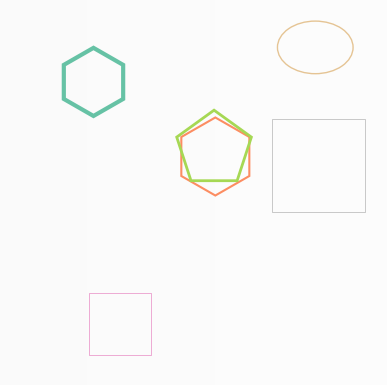[{"shape": "hexagon", "thickness": 3, "radius": 0.44, "center": [0.241, 0.787]}, {"shape": "hexagon", "thickness": 1.5, "radius": 0.51, "center": [0.556, 0.594]}, {"shape": "square", "thickness": 0.5, "radius": 0.4, "center": [0.31, 0.159]}, {"shape": "pentagon", "thickness": 2, "radius": 0.51, "center": [0.552, 0.613]}, {"shape": "oval", "thickness": 1, "radius": 0.49, "center": [0.814, 0.877]}, {"shape": "square", "thickness": 0.5, "radius": 0.6, "center": [0.821, 0.57]}]